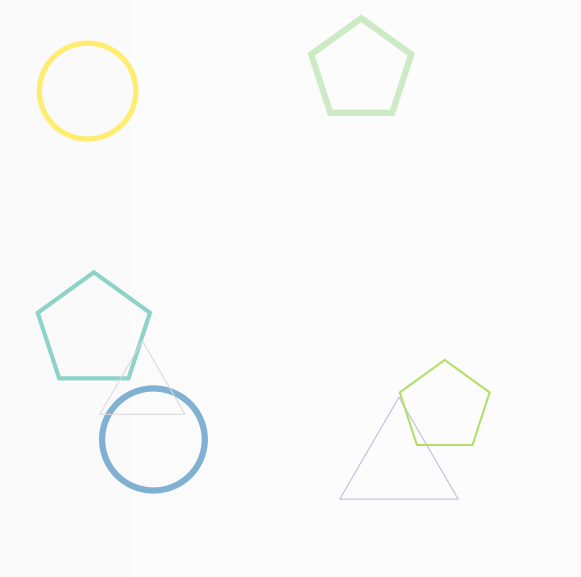[{"shape": "pentagon", "thickness": 2, "radius": 0.51, "center": [0.161, 0.426]}, {"shape": "triangle", "thickness": 0.5, "radius": 0.59, "center": [0.686, 0.194]}, {"shape": "circle", "thickness": 3, "radius": 0.44, "center": [0.264, 0.238]}, {"shape": "pentagon", "thickness": 1, "radius": 0.41, "center": [0.765, 0.294]}, {"shape": "triangle", "thickness": 0.5, "radius": 0.42, "center": [0.245, 0.324]}, {"shape": "pentagon", "thickness": 3, "radius": 0.45, "center": [0.622, 0.877]}, {"shape": "circle", "thickness": 2.5, "radius": 0.41, "center": [0.151, 0.841]}]